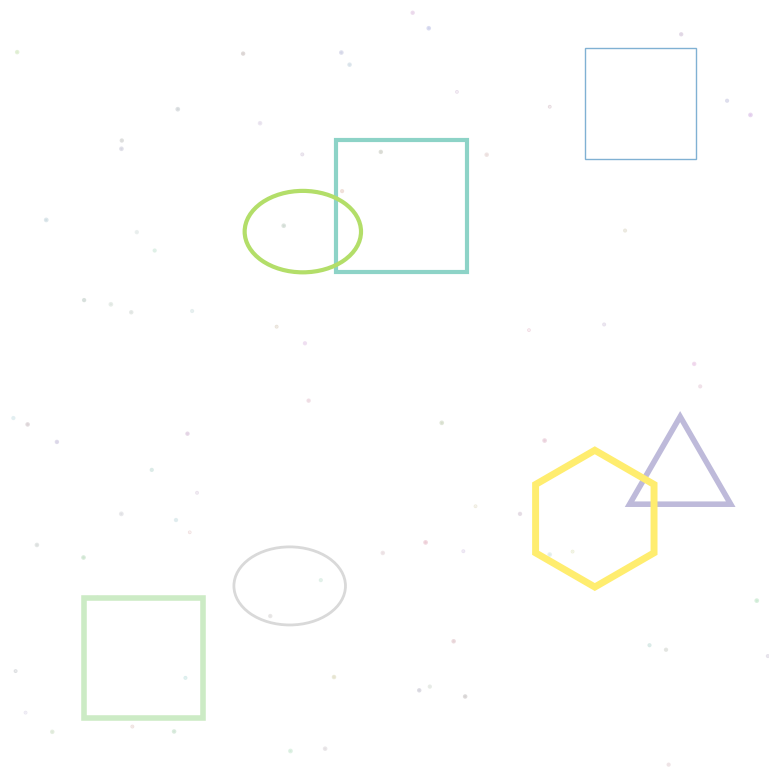[{"shape": "square", "thickness": 1.5, "radius": 0.43, "center": [0.522, 0.732]}, {"shape": "triangle", "thickness": 2, "radius": 0.38, "center": [0.883, 0.383]}, {"shape": "square", "thickness": 0.5, "radius": 0.36, "center": [0.832, 0.866]}, {"shape": "oval", "thickness": 1.5, "radius": 0.38, "center": [0.393, 0.699]}, {"shape": "oval", "thickness": 1, "radius": 0.36, "center": [0.376, 0.239]}, {"shape": "square", "thickness": 2, "radius": 0.39, "center": [0.186, 0.146]}, {"shape": "hexagon", "thickness": 2.5, "radius": 0.44, "center": [0.772, 0.326]}]